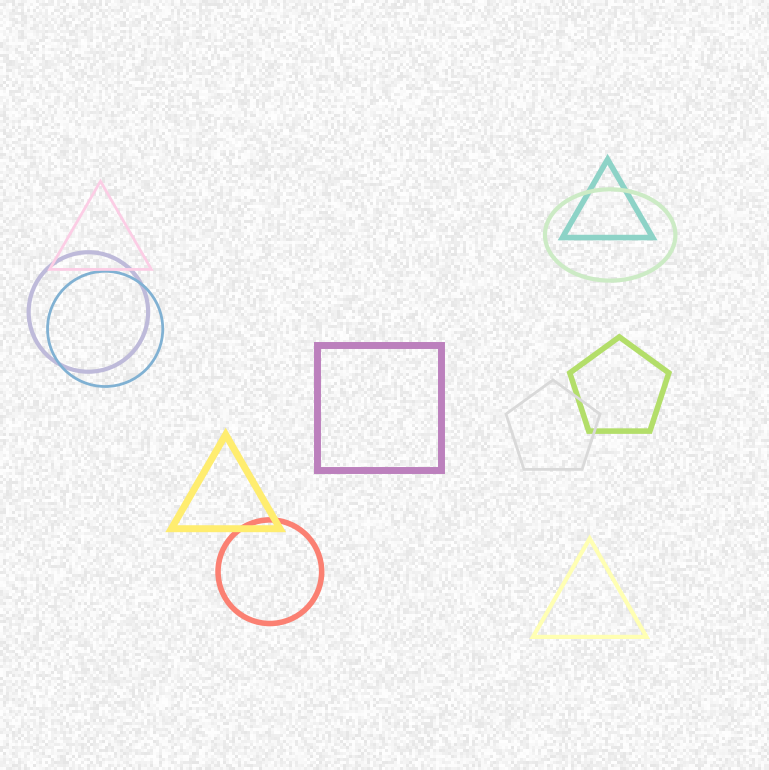[{"shape": "triangle", "thickness": 2, "radius": 0.34, "center": [0.789, 0.725]}, {"shape": "triangle", "thickness": 1.5, "radius": 0.43, "center": [0.766, 0.215]}, {"shape": "circle", "thickness": 1.5, "radius": 0.39, "center": [0.115, 0.595]}, {"shape": "circle", "thickness": 2, "radius": 0.34, "center": [0.35, 0.258]}, {"shape": "circle", "thickness": 1, "radius": 0.37, "center": [0.137, 0.573]}, {"shape": "pentagon", "thickness": 2, "radius": 0.34, "center": [0.804, 0.495]}, {"shape": "triangle", "thickness": 1, "radius": 0.38, "center": [0.13, 0.688]}, {"shape": "pentagon", "thickness": 1, "radius": 0.32, "center": [0.718, 0.442]}, {"shape": "square", "thickness": 2.5, "radius": 0.4, "center": [0.492, 0.471]}, {"shape": "oval", "thickness": 1.5, "radius": 0.42, "center": [0.792, 0.695]}, {"shape": "triangle", "thickness": 2.5, "radius": 0.41, "center": [0.293, 0.354]}]